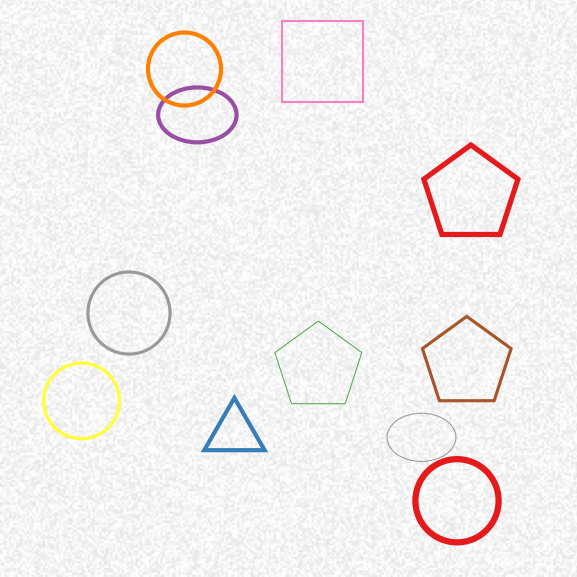[{"shape": "circle", "thickness": 3, "radius": 0.36, "center": [0.791, 0.132]}, {"shape": "pentagon", "thickness": 2.5, "radius": 0.43, "center": [0.815, 0.662]}, {"shape": "triangle", "thickness": 2, "radius": 0.3, "center": [0.406, 0.25]}, {"shape": "pentagon", "thickness": 0.5, "radius": 0.4, "center": [0.551, 0.364]}, {"shape": "oval", "thickness": 2, "radius": 0.34, "center": [0.342, 0.8]}, {"shape": "circle", "thickness": 2, "radius": 0.32, "center": [0.319, 0.88]}, {"shape": "circle", "thickness": 1.5, "radius": 0.33, "center": [0.141, 0.305]}, {"shape": "pentagon", "thickness": 1.5, "radius": 0.4, "center": [0.808, 0.371]}, {"shape": "square", "thickness": 1, "radius": 0.35, "center": [0.558, 0.892]}, {"shape": "circle", "thickness": 1.5, "radius": 0.36, "center": [0.223, 0.457]}, {"shape": "oval", "thickness": 0.5, "radius": 0.3, "center": [0.73, 0.242]}]